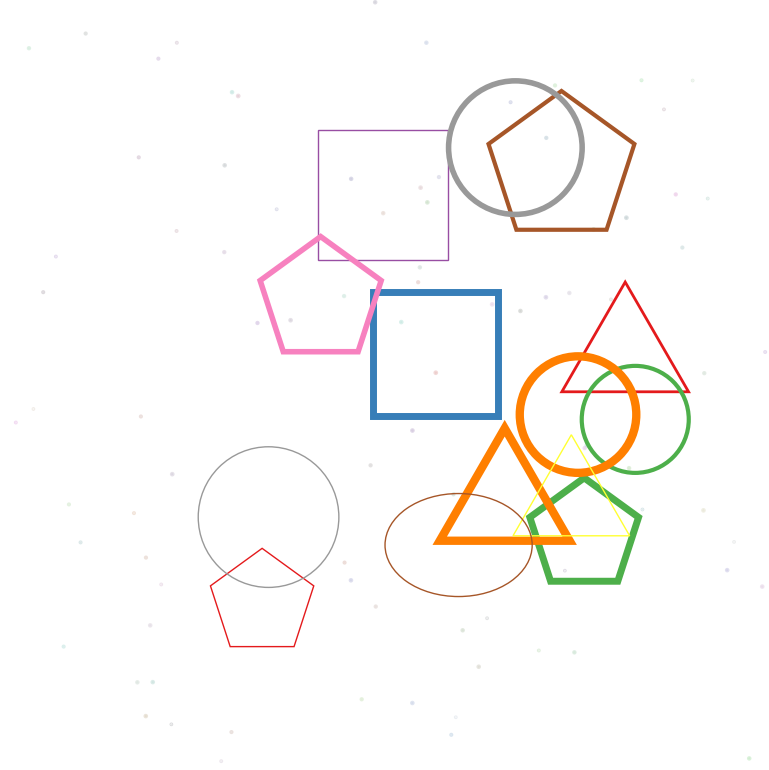[{"shape": "pentagon", "thickness": 0.5, "radius": 0.35, "center": [0.34, 0.217]}, {"shape": "triangle", "thickness": 1, "radius": 0.48, "center": [0.812, 0.539]}, {"shape": "square", "thickness": 2.5, "radius": 0.4, "center": [0.565, 0.54]}, {"shape": "pentagon", "thickness": 2.5, "radius": 0.37, "center": [0.759, 0.305]}, {"shape": "circle", "thickness": 1.5, "radius": 0.35, "center": [0.825, 0.455]}, {"shape": "square", "thickness": 0.5, "radius": 0.42, "center": [0.497, 0.747]}, {"shape": "triangle", "thickness": 3, "radius": 0.49, "center": [0.655, 0.346]}, {"shape": "circle", "thickness": 3, "radius": 0.38, "center": [0.751, 0.462]}, {"shape": "triangle", "thickness": 0.5, "radius": 0.44, "center": [0.742, 0.348]}, {"shape": "oval", "thickness": 0.5, "radius": 0.48, "center": [0.596, 0.292]}, {"shape": "pentagon", "thickness": 1.5, "radius": 0.5, "center": [0.729, 0.782]}, {"shape": "pentagon", "thickness": 2, "radius": 0.41, "center": [0.416, 0.61]}, {"shape": "circle", "thickness": 0.5, "radius": 0.46, "center": [0.349, 0.328]}, {"shape": "circle", "thickness": 2, "radius": 0.43, "center": [0.669, 0.808]}]